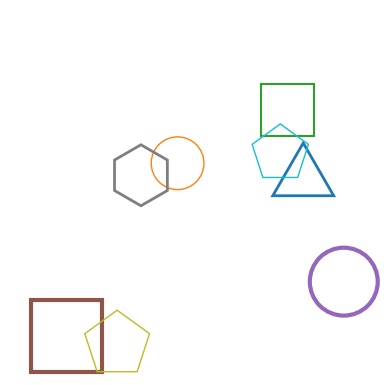[{"shape": "triangle", "thickness": 2, "radius": 0.46, "center": [0.788, 0.537]}, {"shape": "circle", "thickness": 1, "radius": 0.34, "center": [0.461, 0.576]}, {"shape": "square", "thickness": 1.5, "radius": 0.34, "center": [0.747, 0.714]}, {"shape": "circle", "thickness": 3, "radius": 0.44, "center": [0.893, 0.268]}, {"shape": "square", "thickness": 3, "radius": 0.46, "center": [0.173, 0.127]}, {"shape": "hexagon", "thickness": 2, "radius": 0.4, "center": [0.366, 0.545]}, {"shape": "pentagon", "thickness": 1, "radius": 0.44, "center": [0.304, 0.106]}, {"shape": "pentagon", "thickness": 1, "radius": 0.38, "center": [0.728, 0.601]}]